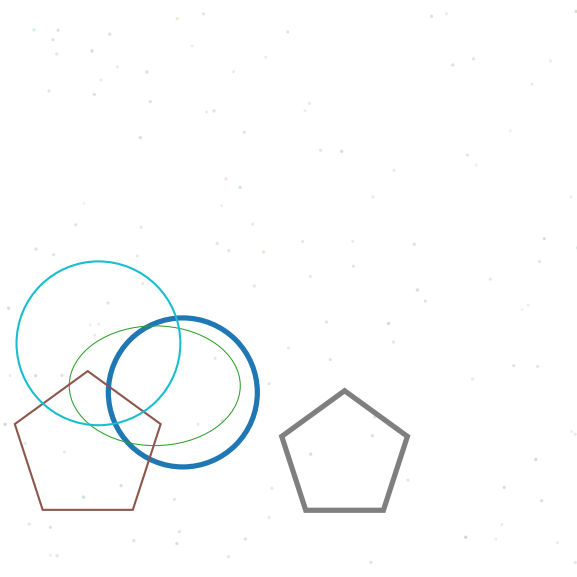[{"shape": "circle", "thickness": 2.5, "radius": 0.65, "center": [0.317, 0.32]}, {"shape": "oval", "thickness": 0.5, "radius": 0.74, "center": [0.268, 0.331]}, {"shape": "pentagon", "thickness": 1, "radius": 0.66, "center": [0.152, 0.224]}, {"shape": "pentagon", "thickness": 2.5, "radius": 0.57, "center": [0.597, 0.208]}, {"shape": "circle", "thickness": 1, "radius": 0.71, "center": [0.17, 0.405]}]